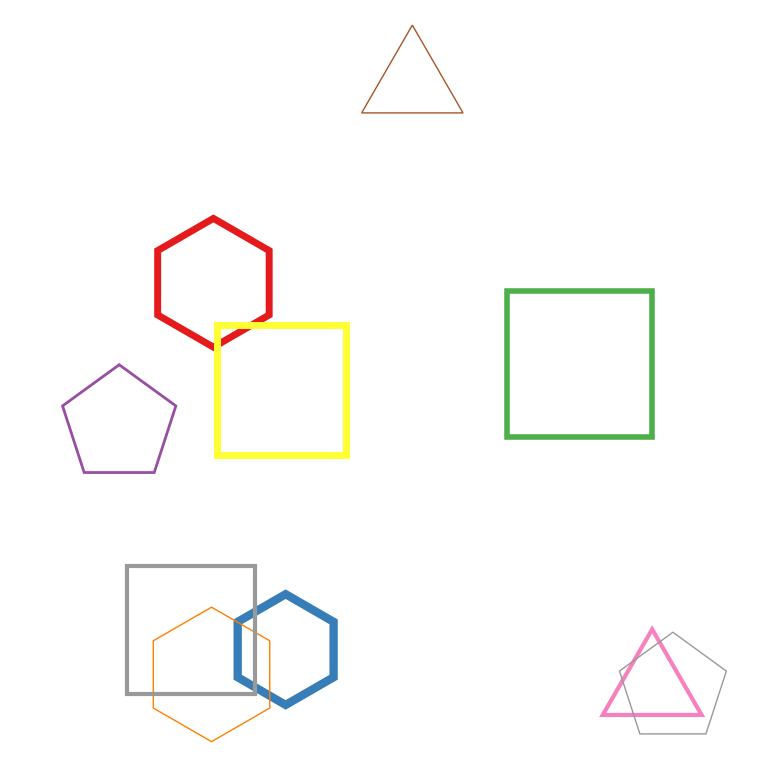[{"shape": "hexagon", "thickness": 2.5, "radius": 0.42, "center": [0.277, 0.633]}, {"shape": "hexagon", "thickness": 3, "radius": 0.36, "center": [0.371, 0.156]}, {"shape": "square", "thickness": 2, "radius": 0.47, "center": [0.753, 0.527]}, {"shape": "pentagon", "thickness": 1, "radius": 0.39, "center": [0.155, 0.449]}, {"shape": "hexagon", "thickness": 0.5, "radius": 0.44, "center": [0.275, 0.124]}, {"shape": "square", "thickness": 2.5, "radius": 0.42, "center": [0.365, 0.494]}, {"shape": "triangle", "thickness": 0.5, "radius": 0.38, "center": [0.536, 0.891]}, {"shape": "triangle", "thickness": 1.5, "radius": 0.37, "center": [0.847, 0.109]}, {"shape": "pentagon", "thickness": 0.5, "radius": 0.36, "center": [0.874, 0.106]}, {"shape": "square", "thickness": 1.5, "radius": 0.42, "center": [0.248, 0.182]}]